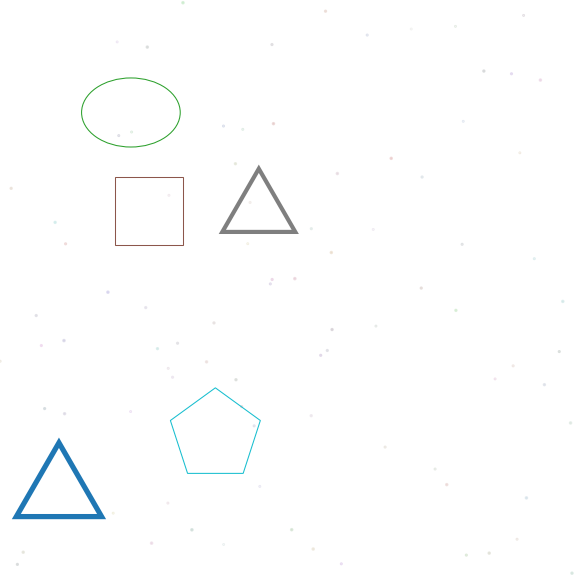[{"shape": "triangle", "thickness": 2.5, "radius": 0.43, "center": [0.102, 0.147]}, {"shape": "oval", "thickness": 0.5, "radius": 0.43, "center": [0.227, 0.804]}, {"shape": "square", "thickness": 0.5, "radius": 0.3, "center": [0.258, 0.634]}, {"shape": "triangle", "thickness": 2, "radius": 0.36, "center": [0.448, 0.634]}, {"shape": "pentagon", "thickness": 0.5, "radius": 0.41, "center": [0.373, 0.246]}]